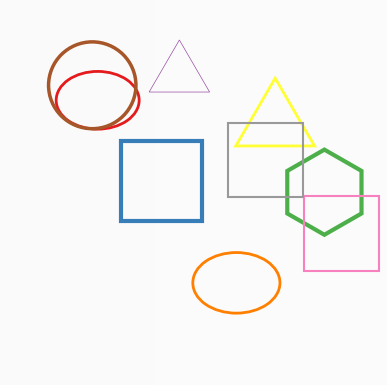[{"shape": "oval", "thickness": 2, "radius": 0.54, "center": [0.252, 0.74]}, {"shape": "square", "thickness": 3, "radius": 0.52, "center": [0.417, 0.53]}, {"shape": "hexagon", "thickness": 3, "radius": 0.55, "center": [0.837, 0.501]}, {"shape": "triangle", "thickness": 0.5, "radius": 0.45, "center": [0.463, 0.806]}, {"shape": "oval", "thickness": 2, "radius": 0.56, "center": [0.61, 0.265]}, {"shape": "triangle", "thickness": 2, "radius": 0.59, "center": [0.71, 0.68]}, {"shape": "circle", "thickness": 2.5, "radius": 0.56, "center": [0.238, 0.778]}, {"shape": "square", "thickness": 1.5, "radius": 0.48, "center": [0.881, 0.394]}, {"shape": "square", "thickness": 1.5, "radius": 0.48, "center": [0.686, 0.585]}]